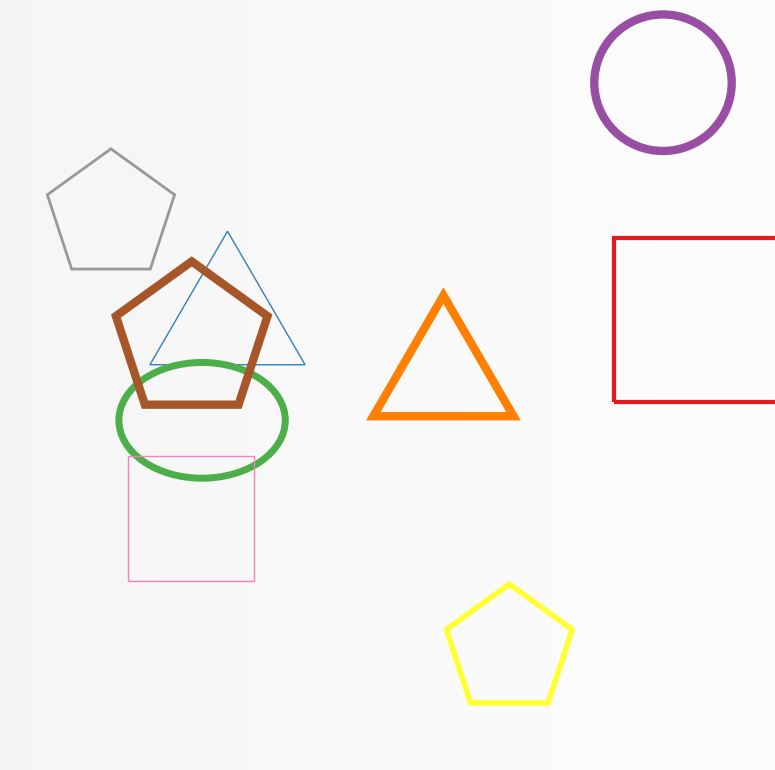[{"shape": "square", "thickness": 1.5, "radius": 0.53, "center": [0.898, 0.584]}, {"shape": "triangle", "thickness": 0.5, "radius": 0.58, "center": [0.294, 0.584]}, {"shape": "oval", "thickness": 2.5, "radius": 0.54, "center": [0.261, 0.454]}, {"shape": "circle", "thickness": 3, "radius": 0.44, "center": [0.855, 0.893]}, {"shape": "triangle", "thickness": 3, "radius": 0.52, "center": [0.572, 0.512]}, {"shape": "pentagon", "thickness": 2, "radius": 0.43, "center": [0.657, 0.156]}, {"shape": "pentagon", "thickness": 3, "radius": 0.51, "center": [0.247, 0.558]}, {"shape": "square", "thickness": 0.5, "radius": 0.41, "center": [0.246, 0.327]}, {"shape": "pentagon", "thickness": 1, "radius": 0.43, "center": [0.143, 0.72]}]